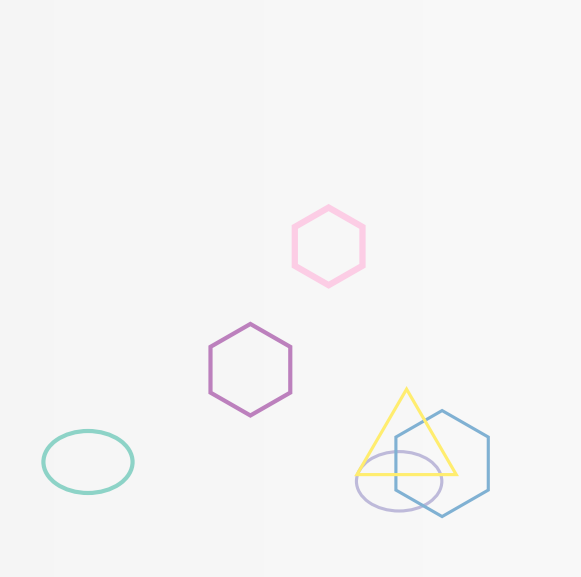[{"shape": "oval", "thickness": 2, "radius": 0.38, "center": [0.151, 0.199]}, {"shape": "oval", "thickness": 1.5, "radius": 0.37, "center": [0.687, 0.166]}, {"shape": "hexagon", "thickness": 1.5, "radius": 0.46, "center": [0.761, 0.196]}, {"shape": "hexagon", "thickness": 3, "radius": 0.34, "center": [0.565, 0.573]}, {"shape": "hexagon", "thickness": 2, "radius": 0.4, "center": [0.431, 0.359]}, {"shape": "triangle", "thickness": 1.5, "radius": 0.49, "center": [0.699, 0.227]}]